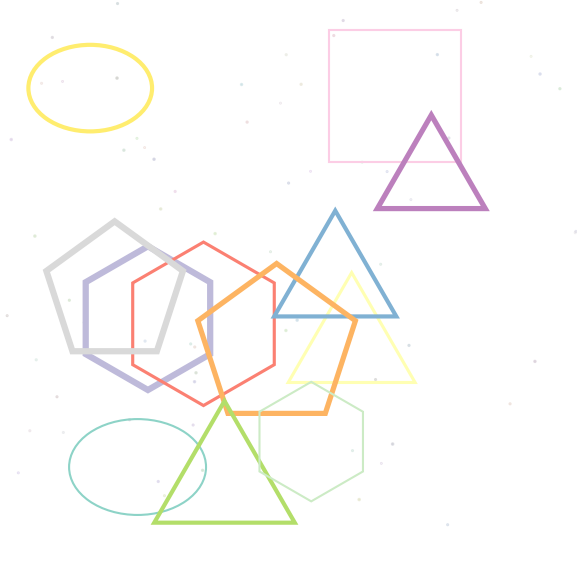[{"shape": "oval", "thickness": 1, "radius": 0.59, "center": [0.238, 0.19]}, {"shape": "triangle", "thickness": 1.5, "radius": 0.63, "center": [0.609, 0.4]}, {"shape": "hexagon", "thickness": 3, "radius": 0.62, "center": [0.256, 0.448]}, {"shape": "hexagon", "thickness": 1.5, "radius": 0.71, "center": [0.352, 0.438]}, {"shape": "triangle", "thickness": 2, "radius": 0.61, "center": [0.581, 0.512]}, {"shape": "pentagon", "thickness": 2.5, "radius": 0.72, "center": [0.479, 0.399]}, {"shape": "triangle", "thickness": 2, "radius": 0.7, "center": [0.389, 0.164]}, {"shape": "square", "thickness": 1, "radius": 0.57, "center": [0.684, 0.833]}, {"shape": "pentagon", "thickness": 3, "radius": 0.62, "center": [0.199, 0.491]}, {"shape": "triangle", "thickness": 2.5, "radius": 0.54, "center": [0.747, 0.692]}, {"shape": "hexagon", "thickness": 1, "radius": 0.52, "center": [0.539, 0.234]}, {"shape": "oval", "thickness": 2, "radius": 0.54, "center": [0.156, 0.847]}]